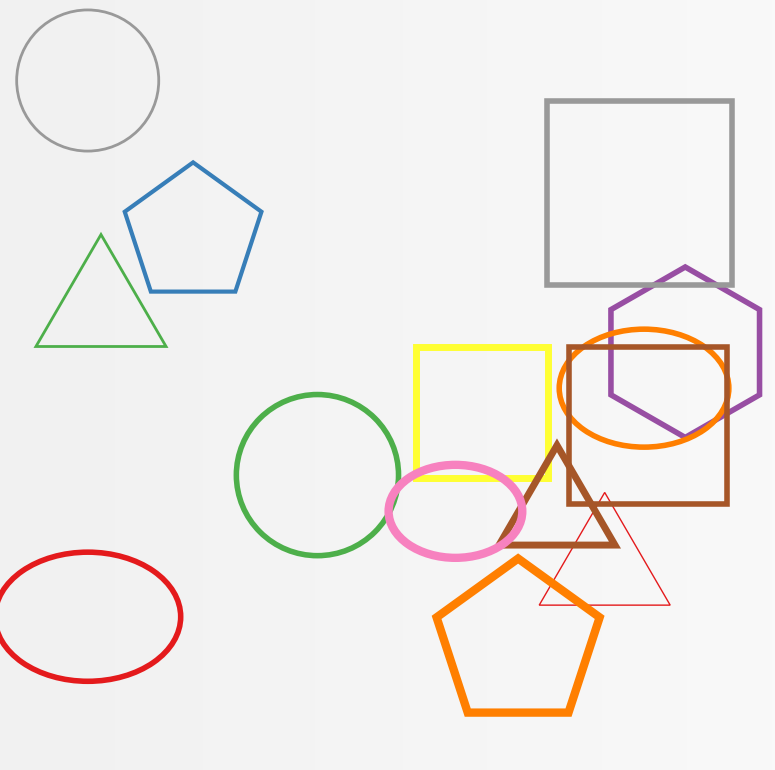[{"shape": "triangle", "thickness": 0.5, "radius": 0.49, "center": [0.78, 0.263]}, {"shape": "oval", "thickness": 2, "radius": 0.6, "center": [0.113, 0.199]}, {"shape": "pentagon", "thickness": 1.5, "radius": 0.46, "center": [0.249, 0.696]}, {"shape": "triangle", "thickness": 1, "radius": 0.48, "center": [0.13, 0.598]}, {"shape": "circle", "thickness": 2, "radius": 0.52, "center": [0.41, 0.383]}, {"shape": "hexagon", "thickness": 2, "radius": 0.55, "center": [0.884, 0.543]}, {"shape": "pentagon", "thickness": 3, "radius": 0.55, "center": [0.669, 0.164]}, {"shape": "oval", "thickness": 2, "radius": 0.55, "center": [0.831, 0.496]}, {"shape": "square", "thickness": 2.5, "radius": 0.43, "center": [0.621, 0.464]}, {"shape": "square", "thickness": 2, "radius": 0.51, "center": [0.836, 0.447]}, {"shape": "triangle", "thickness": 2.5, "radius": 0.43, "center": [0.719, 0.335]}, {"shape": "oval", "thickness": 3, "radius": 0.43, "center": [0.588, 0.336]}, {"shape": "square", "thickness": 2, "radius": 0.6, "center": [0.825, 0.749]}, {"shape": "circle", "thickness": 1, "radius": 0.46, "center": [0.113, 0.895]}]